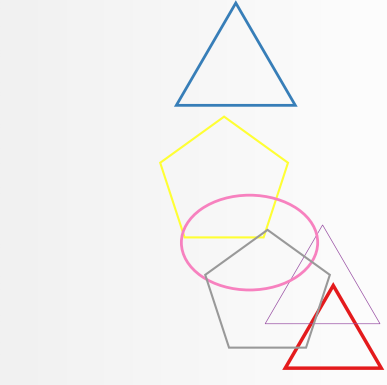[{"shape": "triangle", "thickness": 2.5, "radius": 0.72, "center": [0.86, 0.115]}, {"shape": "triangle", "thickness": 2, "radius": 0.89, "center": [0.609, 0.815]}, {"shape": "triangle", "thickness": 0.5, "radius": 0.86, "center": [0.832, 0.245]}, {"shape": "pentagon", "thickness": 1.5, "radius": 0.87, "center": [0.578, 0.524]}, {"shape": "oval", "thickness": 2, "radius": 0.88, "center": [0.644, 0.37]}, {"shape": "pentagon", "thickness": 1.5, "radius": 0.85, "center": [0.69, 0.234]}]